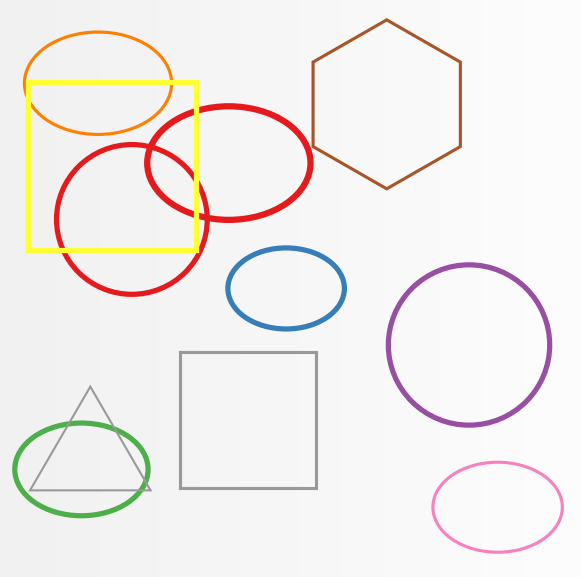[{"shape": "oval", "thickness": 3, "radius": 0.7, "center": [0.394, 0.717]}, {"shape": "circle", "thickness": 2.5, "radius": 0.65, "center": [0.227, 0.619]}, {"shape": "oval", "thickness": 2.5, "radius": 0.5, "center": [0.492, 0.5]}, {"shape": "oval", "thickness": 2.5, "radius": 0.57, "center": [0.14, 0.186]}, {"shape": "circle", "thickness": 2.5, "radius": 0.69, "center": [0.807, 0.402]}, {"shape": "oval", "thickness": 1.5, "radius": 0.63, "center": [0.169, 0.855]}, {"shape": "square", "thickness": 2.5, "radius": 0.73, "center": [0.193, 0.711]}, {"shape": "hexagon", "thickness": 1.5, "radius": 0.73, "center": [0.665, 0.818]}, {"shape": "oval", "thickness": 1.5, "radius": 0.56, "center": [0.856, 0.121]}, {"shape": "square", "thickness": 1.5, "radius": 0.59, "center": [0.427, 0.272]}, {"shape": "triangle", "thickness": 1, "radius": 0.6, "center": [0.155, 0.21]}]